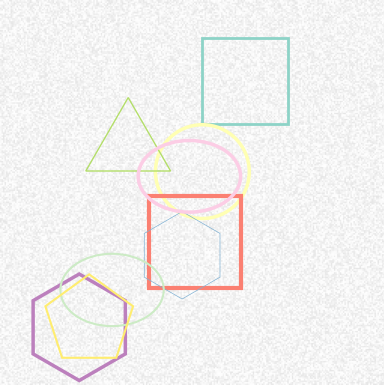[{"shape": "square", "thickness": 2, "radius": 0.56, "center": [0.636, 0.789]}, {"shape": "circle", "thickness": 2.5, "radius": 0.61, "center": [0.526, 0.554]}, {"shape": "square", "thickness": 3, "radius": 0.6, "center": [0.506, 0.371]}, {"shape": "hexagon", "thickness": 0.5, "radius": 0.57, "center": [0.473, 0.337]}, {"shape": "triangle", "thickness": 1, "radius": 0.64, "center": [0.333, 0.619]}, {"shape": "oval", "thickness": 2.5, "radius": 0.66, "center": [0.492, 0.542]}, {"shape": "hexagon", "thickness": 2.5, "radius": 0.69, "center": [0.206, 0.15]}, {"shape": "oval", "thickness": 1.5, "radius": 0.67, "center": [0.291, 0.247]}, {"shape": "pentagon", "thickness": 1.5, "radius": 0.6, "center": [0.232, 0.168]}]